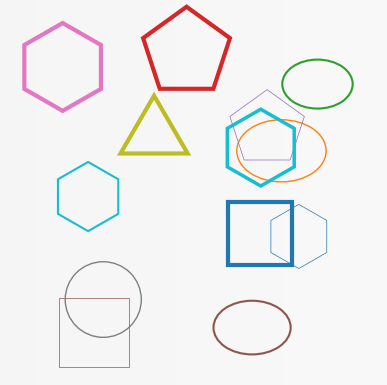[{"shape": "square", "thickness": 3, "radius": 0.41, "center": [0.671, 0.394]}, {"shape": "hexagon", "thickness": 0.5, "radius": 0.42, "center": [0.771, 0.386]}, {"shape": "oval", "thickness": 1, "radius": 0.58, "center": [0.726, 0.608]}, {"shape": "oval", "thickness": 1.5, "radius": 0.45, "center": [0.819, 0.782]}, {"shape": "pentagon", "thickness": 3, "radius": 0.59, "center": [0.481, 0.865]}, {"shape": "pentagon", "thickness": 0.5, "radius": 0.51, "center": [0.689, 0.666]}, {"shape": "square", "thickness": 0.5, "radius": 0.45, "center": [0.242, 0.136]}, {"shape": "oval", "thickness": 1.5, "radius": 0.5, "center": [0.651, 0.149]}, {"shape": "hexagon", "thickness": 3, "radius": 0.57, "center": [0.162, 0.826]}, {"shape": "circle", "thickness": 1, "radius": 0.49, "center": [0.266, 0.222]}, {"shape": "triangle", "thickness": 3, "radius": 0.5, "center": [0.398, 0.651]}, {"shape": "hexagon", "thickness": 1.5, "radius": 0.45, "center": [0.227, 0.489]}, {"shape": "hexagon", "thickness": 2.5, "radius": 0.5, "center": [0.673, 0.617]}]